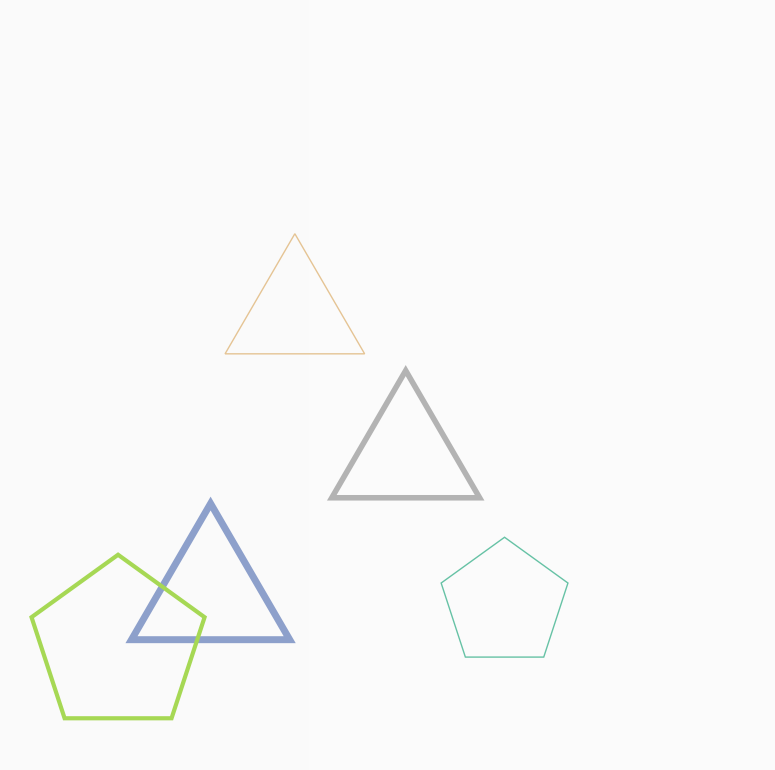[{"shape": "pentagon", "thickness": 0.5, "radius": 0.43, "center": [0.651, 0.216]}, {"shape": "triangle", "thickness": 2.5, "radius": 0.59, "center": [0.272, 0.228]}, {"shape": "pentagon", "thickness": 1.5, "radius": 0.59, "center": [0.152, 0.162]}, {"shape": "triangle", "thickness": 0.5, "radius": 0.52, "center": [0.38, 0.592]}, {"shape": "triangle", "thickness": 2, "radius": 0.55, "center": [0.523, 0.409]}]